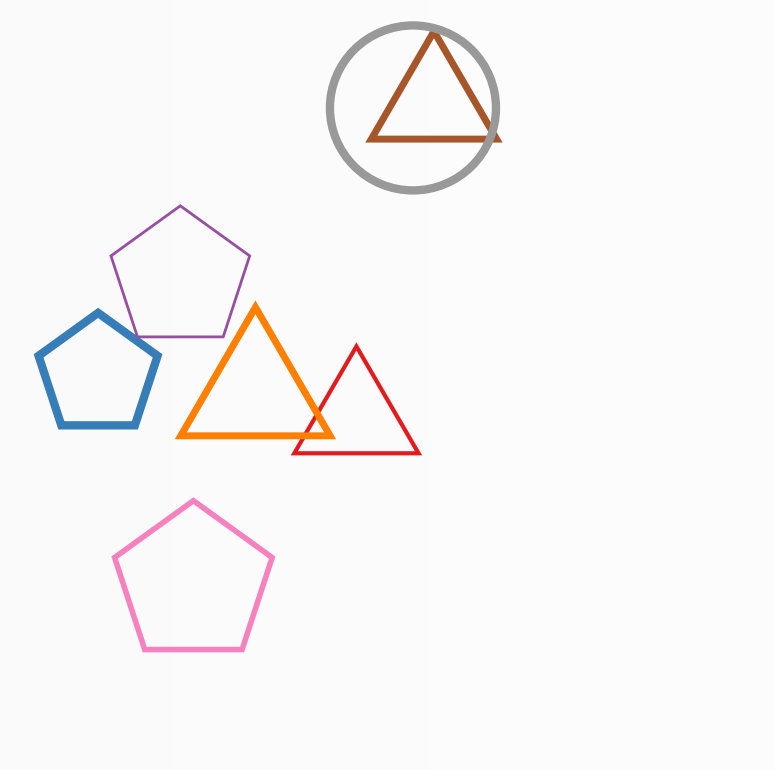[{"shape": "triangle", "thickness": 1.5, "radius": 0.46, "center": [0.46, 0.458]}, {"shape": "pentagon", "thickness": 3, "radius": 0.4, "center": [0.127, 0.513]}, {"shape": "pentagon", "thickness": 1, "radius": 0.47, "center": [0.233, 0.639]}, {"shape": "triangle", "thickness": 2.5, "radius": 0.56, "center": [0.33, 0.49]}, {"shape": "triangle", "thickness": 2.5, "radius": 0.47, "center": [0.56, 0.866]}, {"shape": "pentagon", "thickness": 2, "radius": 0.53, "center": [0.25, 0.243]}, {"shape": "circle", "thickness": 3, "radius": 0.54, "center": [0.533, 0.86]}]